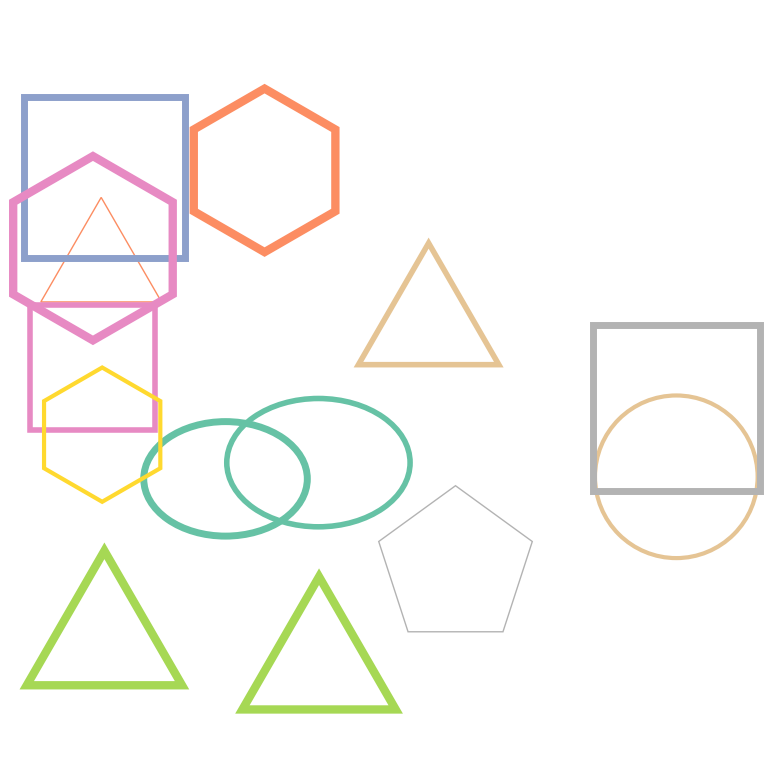[{"shape": "oval", "thickness": 2.5, "radius": 0.53, "center": [0.293, 0.378]}, {"shape": "oval", "thickness": 2, "radius": 0.6, "center": [0.414, 0.399]}, {"shape": "triangle", "thickness": 0.5, "radius": 0.45, "center": [0.131, 0.653]}, {"shape": "hexagon", "thickness": 3, "radius": 0.53, "center": [0.344, 0.779]}, {"shape": "square", "thickness": 2.5, "radius": 0.52, "center": [0.135, 0.77]}, {"shape": "square", "thickness": 2, "radius": 0.4, "center": [0.12, 0.523]}, {"shape": "hexagon", "thickness": 3, "radius": 0.6, "center": [0.121, 0.678]}, {"shape": "triangle", "thickness": 3, "radius": 0.58, "center": [0.136, 0.168]}, {"shape": "triangle", "thickness": 3, "radius": 0.57, "center": [0.414, 0.136]}, {"shape": "hexagon", "thickness": 1.5, "radius": 0.44, "center": [0.133, 0.436]}, {"shape": "circle", "thickness": 1.5, "radius": 0.53, "center": [0.878, 0.381]}, {"shape": "triangle", "thickness": 2, "radius": 0.53, "center": [0.557, 0.579]}, {"shape": "pentagon", "thickness": 0.5, "radius": 0.52, "center": [0.592, 0.264]}, {"shape": "square", "thickness": 2.5, "radius": 0.54, "center": [0.878, 0.47]}]